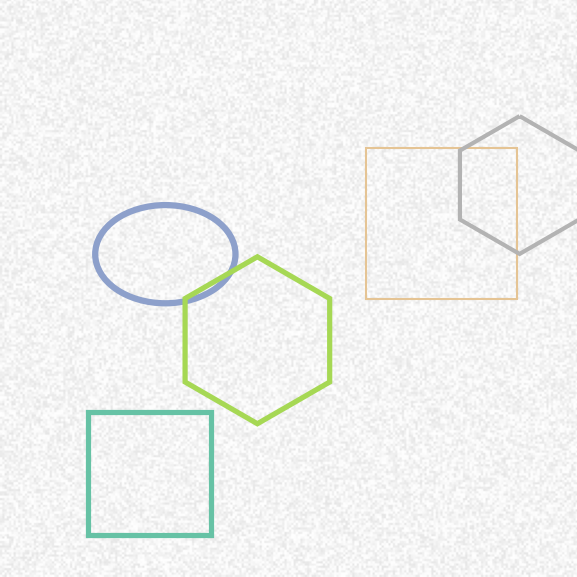[{"shape": "square", "thickness": 2.5, "radius": 0.54, "center": [0.259, 0.18]}, {"shape": "oval", "thickness": 3, "radius": 0.61, "center": [0.286, 0.559]}, {"shape": "hexagon", "thickness": 2.5, "radius": 0.72, "center": [0.446, 0.41]}, {"shape": "square", "thickness": 1, "radius": 0.65, "center": [0.764, 0.613]}, {"shape": "hexagon", "thickness": 2, "radius": 0.6, "center": [0.9, 0.679]}]